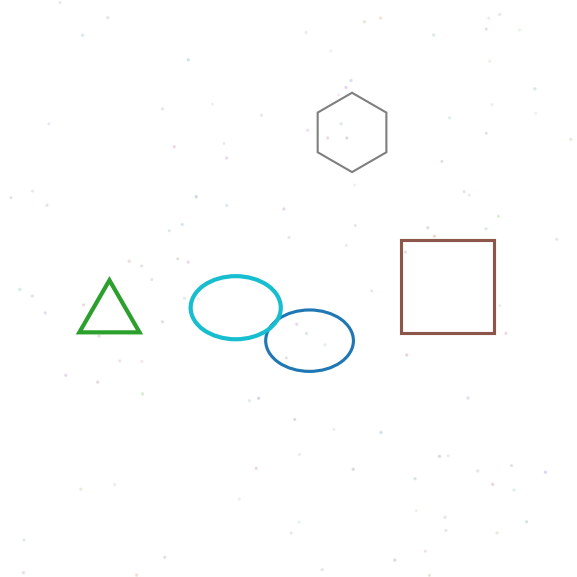[{"shape": "oval", "thickness": 1.5, "radius": 0.38, "center": [0.536, 0.409]}, {"shape": "triangle", "thickness": 2, "radius": 0.3, "center": [0.19, 0.454]}, {"shape": "square", "thickness": 1.5, "radius": 0.4, "center": [0.775, 0.503]}, {"shape": "hexagon", "thickness": 1, "radius": 0.34, "center": [0.61, 0.77]}, {"shape": "oval", "thickness": 2, "radius": 0.39, "center": [0.408, 0.466]}]